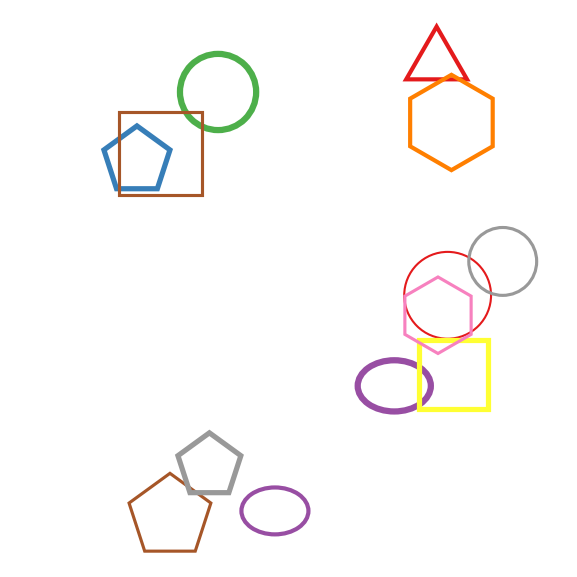[{"shape": "circle", "thickness": 1, "radius": 0.38, "center": [0.775, 0.488]}, {"shape": "triangle", "thickness": 2, "radius": 0.3, "center": [0.756, 0.892]}, {"shape": "pentagon", "thickness": 2.5, "radius": 0.3, "center": [0.237, 0.721]}, {"shape": "circle", "thickness": 3, "radius": 0.33, "center": [0.378, 0.84]}, {"shape": "oval", "thickness": 3, "radius": 0.32, "center": [0.683, 0.331]}, {"shape": "oval", "thickness": 2, "radius": 0.29, "center": [0.476, 0.114]}, {"shape": "hexagon", "thickness": 2, "radius": 0.41, "center": [0.782, 0.787]}, {"shape": "square", "thickness": 2.5, "radius": 0.3, "center": [0.785, 0.35]}, {"shape": "square", "thickness": 1.5, "radius": 0.36, "center": [0.278, 0.733]}, {"shape": "pentagon", "thickness": 1.5, "radius": 0.37, "center": [0.294, 0.105]}, {"shape": "hexagon", "thickness": 1.5, "radius": 0.33, "center": [0.758, 0.453]}, {"shape": "circle", "thickness": 1.5, "radius": 0.29, "center": [0.871, 0.546]}, {"shape": "pentagon", "thickness": 2.5, "radius": 0.29, "center": [0.363, 0.192]}]